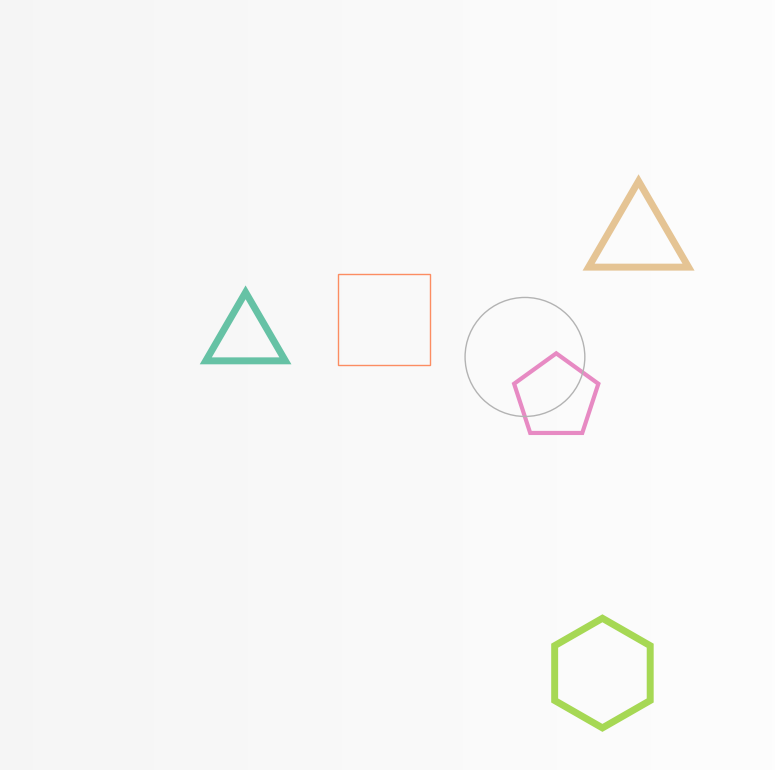[{"shape": "triangle", "thickness": 2.5, "radius": 0.3, "center": [0.317, 0.561]}, {"shape": "square", "thickness": 0.5, "radius": 0.29, "center": [0.495, 0.585]}, {"shape": "pentagon", "thickness": 1.5, "radius": 0.29, "center": [0.718, 0.484]}, {"shape": "hexagon", "thickness": 2.5, "radius": 0.36, "center": [0.777, 0.126]}, {"shape": "triangle", "thickness": 2.5, "radius": 0.37, "center": [0.824, 0.69]}, {"shape": "circle", "thickness": 0.5, "radius": 0.39, "center": [0.677, 0.536]}]